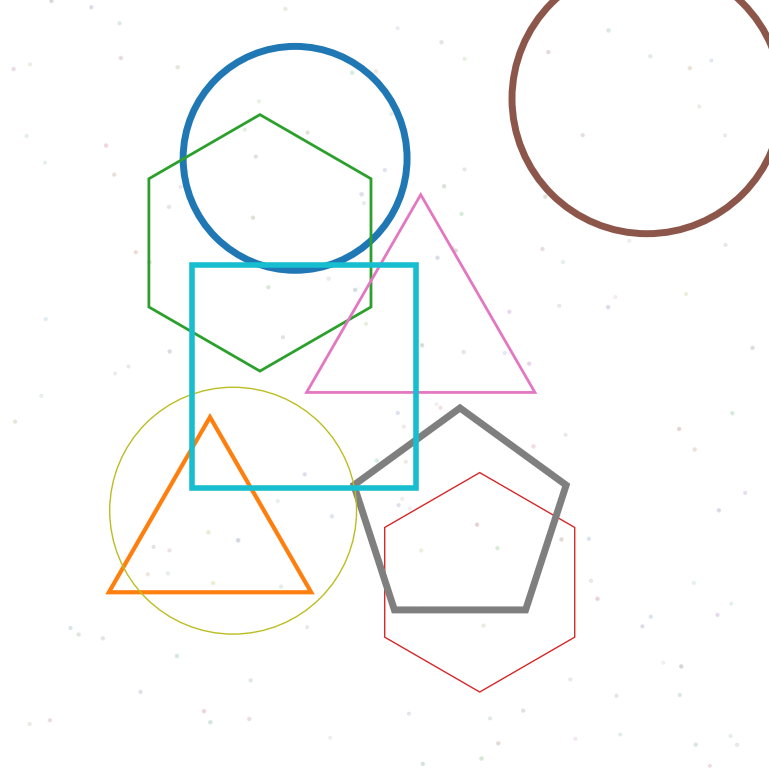[{"shape": "circle", "thickness": 2.5, "radius": 0.73, "center": [0.383, 0.794]}, {"shape": "triangle", "thickness": 1.5, "radius": 0.76, "center": [0.273, 0.307]}, {"shape": "hexagon", "thickness": 1, "radius": 0.83, "center": [0.338, 0.685]}, {"shape": "hexagon", "thickness": 0.5, "radius": 0.71, "center": [0.623, 0.244]}, {"shape": "circle", "thickness": 2.5, "radius": 0.88, "center": [0.84, 0.872]}, {"shape": "triangle", "thickness": 1, "radius": 0.86, "center": [0.546, 0.576]}, {"shape": "pentagon", "thickness": 2.5, "radius": 0.72, "center": [0.597, 0.325]}, {"shape": "circle", "thickness": 0.5, "radius": 0.8, "center": [0.303, 0.337]}, {"shape": "square", "thickness": 2, "radius": 0.73, "center": [0.394, 0.511]}]